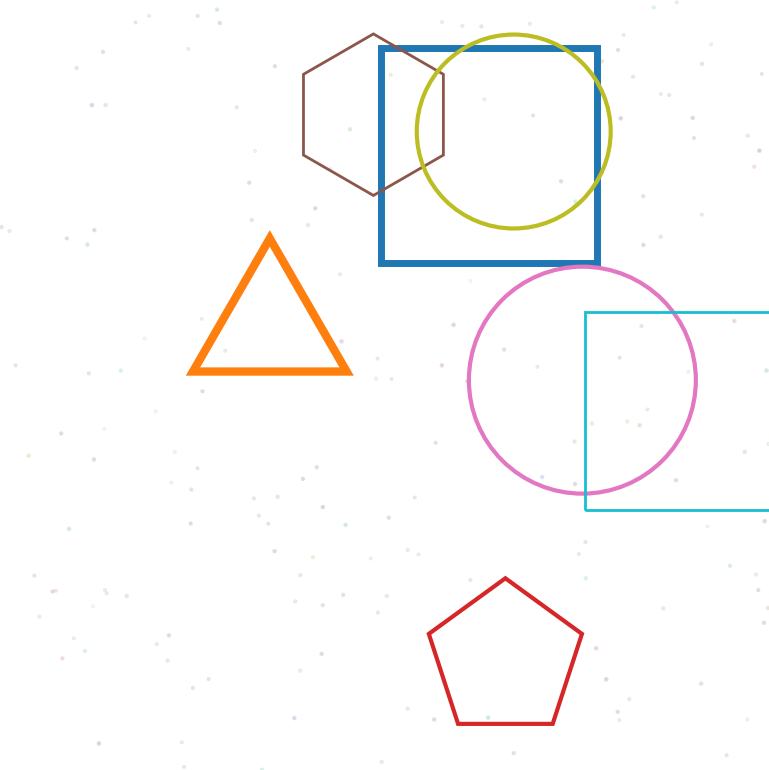[{"shape": "square", "thickness": 2.5, "radius": 0.7, "center": [0.635, 0.798]}, {"shape": "triangle", "thickness": 3, "radius": 0.58, "center": [0.35, 0.575]}, {"shape": "pentagon", "thickness": 1.5, "radius": 0.52, "center": [0.656, 0.144]}, {"shape": "hexagon", "thickness": 1, "radius": 0.52, "center": [0.485, 0.851]}, {"shape": "circle", "thickness": 1.5, "radius": 0.74, "center": [0.756, 0.506]}, {"shape": "circle", "thickness": 1.5, "radius": 0.63, "center": [0.667, 0.829]}, {"shape": "square", "thickness": 1, "radius": 0.64, "center": [0.888, 0.467]}]